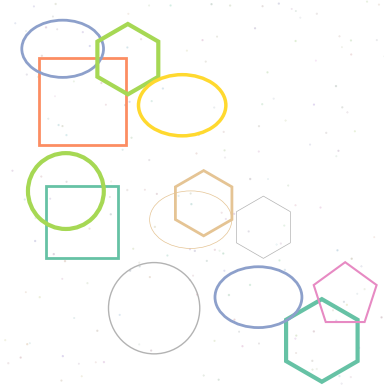[{"shape": "square", "thickness": 2, "radius": 0.47, "center": [0.213, 0.424]}, {"shape": "hexagon", "thickness": 3, "radius": 0.54, "center": [0.836, 0.116]}, {"shape": "square", "thickness": 2, "radius": 0.57, "center": [0.215, 0.737]}, {"shape": "oval", "thickness": 2, "radius": 0.53, "center": [0.163, 0.873]}, {"shape": "oval", "thickness": 2, "radius": 0.56, "center": [0.671, 0.228]}, {"shape": "pentagon", "thickness": 1.5, "radius": 0.43, "center": [0.897, 0.233]}, {"shape": "hexagon", "thickness": 3, "radius": 0.46, "center": [0.332, 0.846]}, {"shape": "circle", "thickness": 3, "radius": 0.49, "center": [0.171, 0.504]}, {"shape": "oval", "thickness": 2.5, "radius": 0.57, "center": [0.473, 0.727]}, {"shape": "hexagon", "thickness": 2, "radius": 0.42, "center": [0.529, 0.472]}, {"shape": "oval", "thickness": 0.5, "radius": 0.53, "center": [0.495, 0.429]}, {"shape": "hexagon", "thickness": 0.5, "radius": 0.4, "center": [0.684, 0.41]}, {"shape": "circle", "thickness": 1, "radius": 0.59, "center": [0.4, 0.199]}]